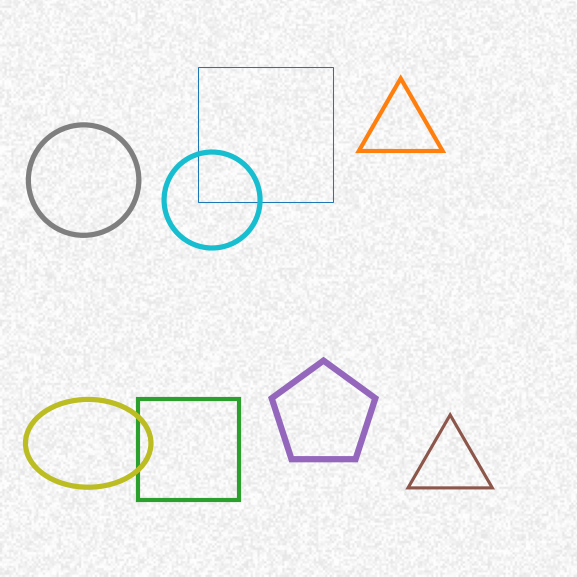[{"shape": "square", "thickness": 0.5, "radius": 0.59, "center": [0.46, 0.766]}, {"shape": "triangle", "thickness": 2, "radius": 0.42, "center": [0.694, 0.78]}, {"shape": "square", "thickness": 2, "radius": 0.44, "center": [0.327, 0.221]}, {"shape": "pentagon", "thickness": 3, "radius": 0.47, "center": [0.56, 0.28]}, {"shape": "triangle", "thickness": 1.5, "radius": 0.42, "center": [0.779, 0.196]}, {"shape": "circle", "thickness": 2.5, "radius": 0.48, "center": [0.145, 0.687]}, {"shape": "oval", "thickness": 2.5, "radius": 0.54, "center": [0.153, 0.231]}, {"shape": "circle", "thickness": 2.5, "radius": 0.42, "center": [0.367, 0.653]}]